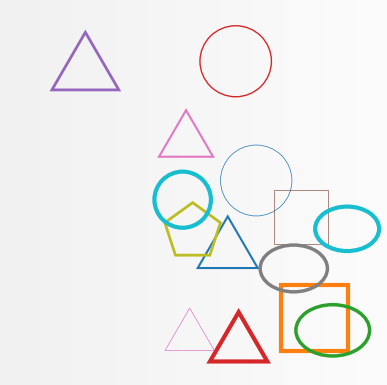[{"shape": "circle", "thickness": 0.5, "radius": 0.46, "center": [0.661, 0.531]}, {"shape": "triangle", "thickness": 1.5, "radius": 0.45, "center": [0.588, 0.349]}, {"shape": "square", "thickness": 3, "radius": 0.43, "center": [0.813, 0.174]}, {"shape": "oval", "thickness": 2.5, "radius": 0.48, "center": [0.859, 0.142]}, {"shape": "circle", "thickness": 1, "radius": 0.46, "center": [0.608, 0.841]}, {"shape": "triangle", "thickness": 3, "radius": 0.43, "center": [0.616, 0.104]}, {"shape": "triangle", "thickness": 2, "radius": 0.5, "center": [0.22, 0.816]}, {"shape": "square", "thickness": 0.5, "radius": 0.35, "center": [0.776, 0.436]}, {"shape": "triangle", "thickness": 0.5, "radius": 0.37, "center": [0.489, 0.126]}, {"shape": "triangle", "thickness": 1.5, "radius": 0.4, "center": [0.48, 0.633]}, {"shape": "oval", "thickness": 2.5, "radius": 0.43, "center": [0.758, 0.303]}, {"shape": "pentagon", "thickness": 2, "radius": 0.38, "center": [0.497, 0.398]}, {"shape": "oval", "thickness": 3, "radius": 0.41, "center": [0.896, 0.406]}, {"shape": "circle", "thickness": 3, "radius": 0.36, "center": [0.471, 0.481]}]